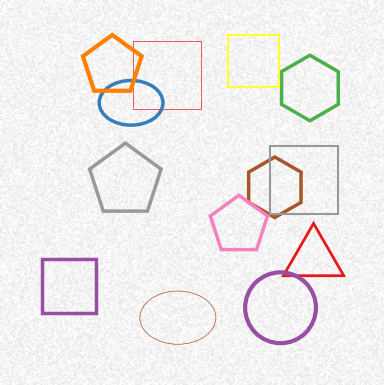[{"shape": "triangle", "thickness": 2, "radius": 0.45, "center": [0.814, 0.329]}, {"shape": "square", "thickness": 0.5, "radius": 0.44, "center": [0.435, 0.805]}, {"shape": "oval", "thickness": 2.5, "radius": 0.41, "center": [0.341, 0.733]}, {"shape": "hexagon", "thickness": 2.5, "radius": 0.43, "center": [0.805, 0.771]}, {"shape": "circle", "thickness": 3, "radius": 0.46, "center": [0.729, 0.201]}, {"shape": "square", "thickness": 2.5, "radius": 0.35, "center": [0.179, 0.258]}, {"shape": "pentagon", "thickness": 3, "radius": 0.4, "center": [0.292, 0.829]}, {"shape": "square", "thickness": 1.5, "radius": 0.34, "center": [0.658, 0.841]}, {"shape": "oval", "thickness": 0.5, "radius": 0.49, "center": [0.462, 0.175]}, {"shape": "hexagon", "thickness": 2.5, "radius": 0.39, "center": [0.714, 0.514]}, {"shape": "pentagon", "thickness": 2.5, "radius": 0.39, "center": [0.621, 0.415]}, {"shape": "square", "thickness": 1.5, "radius": 0.45, "center": [0.789, 0.533]}, {"shape": "pentagon", "thickness": 2.5, "radius": 0.49, "center": [0.326, 0.531]}]